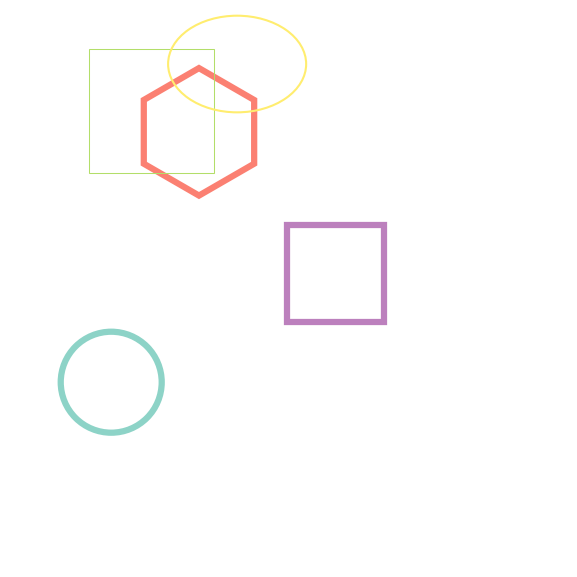[{"shape": "circle", "thickness": 3, "radius": 0.44, "center": [0.193, 0.337]}, {"shape": "hexagon", "thickness": 3, "radius": 0.55, "center": [0.345, 0.771]}, {"shape": "square", "thickness": 0.5, "radius": 0.54, "center": [0.262, 0.807]}, {"shape": "square", "thickness": 3, "radius": 0.42, "center": [0.581, 0.526]}, {"shape": "oval", "thickness": 1, "radius": 0.6, "center": [0.411, 0.888]}]